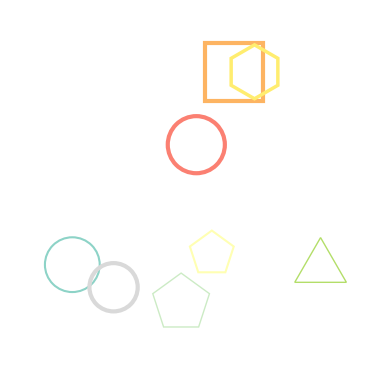[{"shape": "circle", "thickness": 1.5, "radius": 0.36, "center": [0.188, 0.313]}, {"shape": "pentagon", "thickness": 1.5, "radius": 0.3, "center": [0.55, 0.341]}, {"shape": "circle", "thickness": 3, "radius": 0.37, "center": [0.51, 0.624]}, {"shape": "square", "thickness": 3, "radius": 0.37, "center": [0.608, 0.812]}, {"shape": "triangle", "thickness": 1, "radius": 0.39, "center": [0.833, 0.305]}, {"shape": "circle", "thickness": 3, "radius": 0.31, "center": [0.295, 0.254]}, {"shape": "pentagon", "thickness": 1, "radius": 0.39, "center": [0.47, 0.213]}, {"shape": "hexagon", "thickness": 2.5, "radius": 0.35, "center": [0.661, 0.813]}]